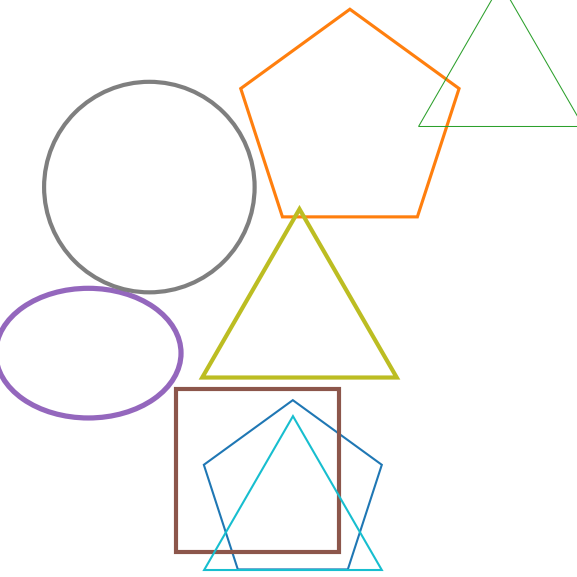[{"shape": "pentagon", "thickness": 1, "radius": 0.81, "center": [0.507, 0.144]}, {"shape": "pentagon", "thickness": 1.5, "radius": 0.99, "center": [0.606, 0.784]}, {"shape": "triangle", "thickness": 0.5, "radius": 0.82, "center": [0.868, 0.863]}, {"shape": "oval", "thickness": 2.5, "radius": 0.8, "center": [0.153, 0.388]}, {"shape": "square", "thickness": 2, "radius": 0.7, "center": [0.446, 0.184]}, {"shape": "circle", "thickness": 2, "radius": 0.91, "center": [0.259, 0.675]}, {"shape": "triangle", "thickness": 2, "radius": 0.97, "center": [0.519, 0.443]}, {"shape": "triangle", "thickness": 1, "radius": 0.89, "center": [0.507, 0.101]}]